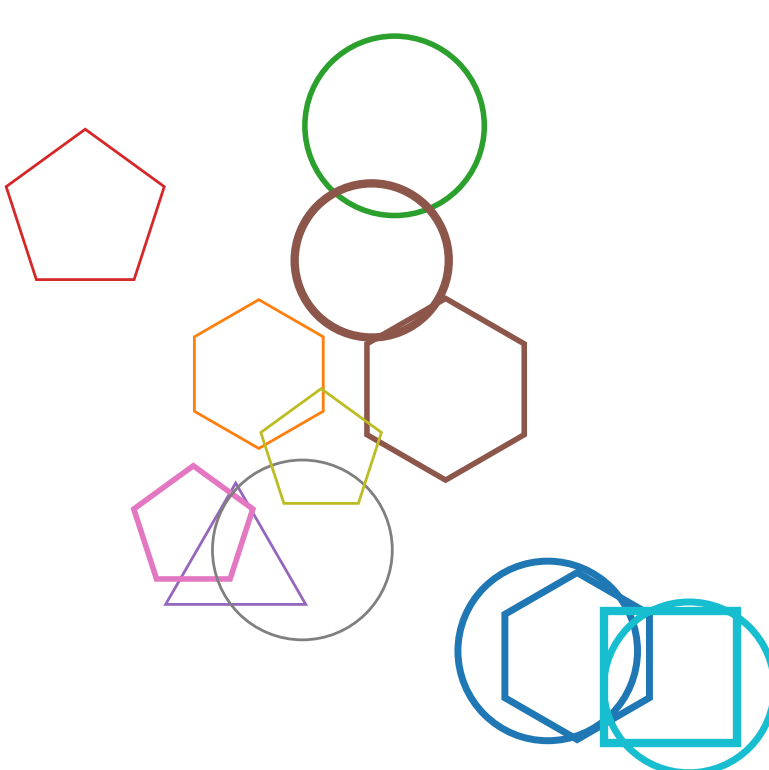[{"shape": "hexagon", "thickness": 2.5, "radius": 0.54, "center": [0.75, 0.148]}, {"shape": "circle", "thickness": 2.5, "radius": 0.58, "center": [0.711, 0.155]}, {"shape": "hexagon", "thickness": 1, "radius": 0.48, "center": [0.336, 0.514]}, {"shape": "circle", "thickness": 2, "radius": 0.58, "center": [0.512, 0.837]}, {"shape": "pentagon", "thickness": 1, "radius": 0.54, "center": [0.111, 0.724]}, {"shape": "triangle", "thickness": 1, "radius": 0.53, "center": [0.306, 0.268]}, {"shape": "hexagon", "thickness": 2, "radius": 0.59, "center": [0.579, 0.494]}, {"shape": "circle", "thickness": 3, "radius": 0.5, "center": [0.483, 0.662]}, {"shape": "pentagon", "thickness": 2, "radius": 0.41, "center": [0.251, 0.314]}, {"shape": "circle", "thickness": 1, "radius": 0.58, "center": [0.393, 0.286]}, {"shape": "pentagon", "thickness": 1, "radius": 0.41, "center": [0.417, 0.413]}, {"shape": "square", "thickness": 3, "radius": 0.43, "center": [0.871, 0.121]}, {"shape": "circle", "thickness": 2.5, "radius": 0.55, "center": [0.895, 0.107]}]